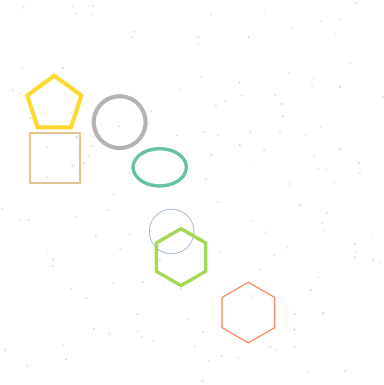[{"shape": "oval", "thickness": 2.5, "radius": 0.35, "center": [0.415, 0.565]}, {"shape": "hexagon", "thickness": 1, "radius": 0.39, "center": [0.645, 0.188]}, {"shape": "circle", "thickness": 0.5, "radius": 0.29, "center": [0.446, 0.399]}, {"shape": "hexagon", "thickness": 2.5, "radius": 0.37, "center": [0.47, 0.332]}, {"shape": "pentagon", "thickness": 3, "radius": 0.37, "center": [0.141, 0.729]}, {"shape": "square", "thickness": 1.5, "radius": 0.33, "center": [0.142, 0.59]}, {"shape": "circle", "thickness": 3, "radius": 0.34, "center": [0.311, 0.683]}]